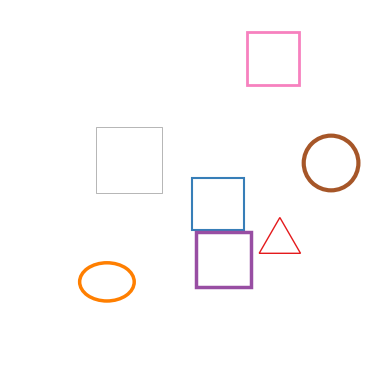[{"shape": "triangle", "thickness": 1, "radius": 0.31, "center": [0.727, 0.373]}, {"shape": "square", "thickness": 1.5, "radius": 0.34, "center": [0.566, 0.47]}, {"shape": "square", "thickness": 2.5, "radius": 0.36, "center": [0.581, 0.327]}, {"shape": "oval", "thickness": 2.5, "radius": 0.35, "center": [0.278, 0.268]}, {"shape": "circle", "thickness": 3, "radius": 0.36, "center": [0.86, 0.577]}, {"shape": "square", "thickness": 2, "radius": 0.34, "center": [0.71, 0.849]}, {"shape": "square", "thickness": 0.5, "radius": 0.43, "center": [0.336, 0.585]}]